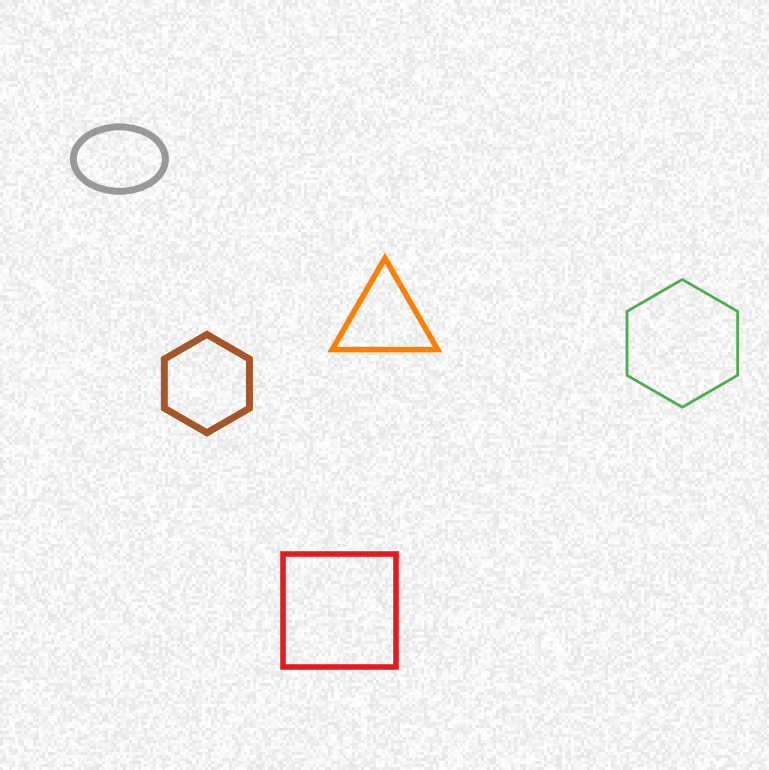[{"shape": "square", "thickness": 2, "radius": 0.37, "center": [0.441, 0.207]}, {"shape": "hexagon", "thickness": 1, "radius": 0.41, "center": [0.886, 0.554]}, {"shape": "triangle", "thickness": 2, "radius": 0.4, "center": [0.5, 0.586]}, {"shape": "hexagon", "thickness": 2.5, "radius": 0.32, "center": [0.269, 0.502]}, {"shape": "oval", "thickness": 2.5, "radius": 0.3, "center": [0.155, 0.793]}]